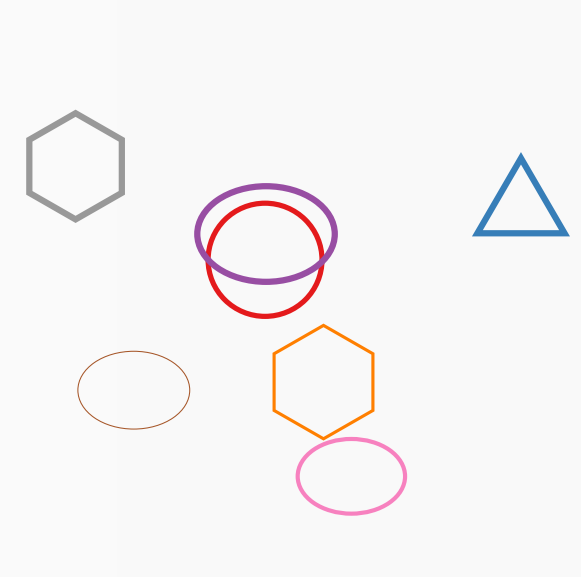[{"shape": "circle", "thickness": 2.5, "radius": 0.49, "center": [0.456, 0.549]}, {"shape": "triangle", "thickness": 3, "radius": 0.43, "center": [0.896, 0.638]}, {"shape": "oval", "thickness": 3, "radius": 0.59, "center": [0.458, 0.594]}, {"shape": "hexagon", "thickness": 1.5, "radius": 0.49, "center": [0.557, 0.337]}, {"shape": "oval", "thickness": 0.5, "radius": 0.48, "center": [0.23, 0.324]}, {"shape": "oval", "thickness": 2, "radius": 0.46, "center": [0.605, 0.174]}, {"shape": "hexagon", "thickness": 3, "radius": 0.46, "center": [0.13, 0.711]}]